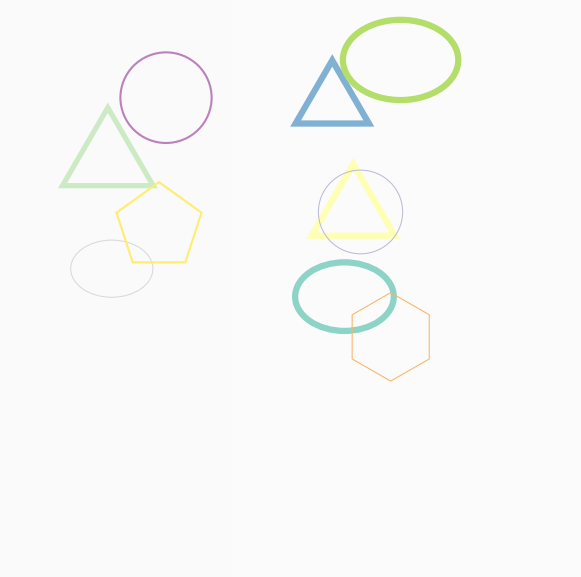[{"shape": "oval", "thickness": 3, "radius": 0.42, "center": [0.593, 0.485]}, {"shape": "triangle", "thickness": 3, "radius": 0.41, "center": [0.608, 0.632]}, {"shape": "circle", "thickness": 0.5, "radius": 0.36, "center": [0.62, 0.632]}, {"shape": "triangle", "thickness": 3, "radius": 0.36, "center": [0.572, 0.822]}, {"shape": "hexagon", "thickness": 0.5, "radius": 0.38, "center": [0.672, 0.416]}, {"shape": "oval", "thickness": 3, "radius": 0.5, "center": [0.689, 0.895]}, {"shape": "oval", "thickness": 0.5, "radius": 0.35, "center": [0.192, 0.534]}, {"shape": "circle", "thickness": 1, "radius": 0.39, "center": [0.286, 0.83]}, {"shape": "triangle", "thickness": 2.5, "radius": 0.45, "center": [0.185, 0.723]}, {"shape": "pentagon", "thickness": 1, "radius": 0.38, "center": [0.274, 0.607]}]